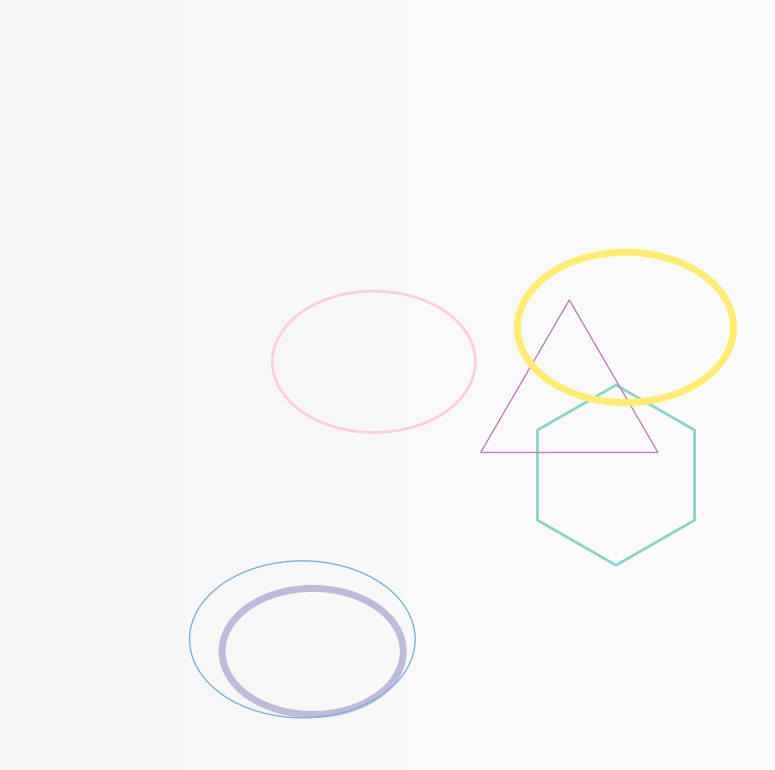[{"shape": "hexagon", "thickness": 1, "radius": 0.59, "center": [0.795, 0.383]}, {"shape": "oval", "thickness": 2.5, "radius": 0.58, "center": [0.403, 0.154]}, {"shape": "oval", "thickness": 0.5, "radius": 0.73, "center": [0.39, 0.17]}, {"shape": "oval", "thickness": 1, "radius": 0.66, "center": [0.482, 0.53]}, {"shape": "triangle", "thickness": 0.5, "radius": 0.66, "center": [0.735, 0.478]}, {"shape": "oval", "thickness": 2.5, "radius": 0.7, "center": [0.807, 0.575]}]